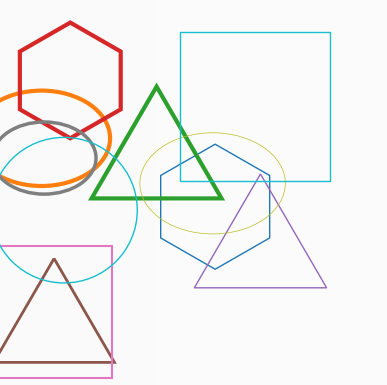[{"shape": "hexagon", "thickness": 1, "radius": 0.81, "center": [0.555, 0.463]}, {"shape": "oval", "thickness": 3, "radius": 0.88, "center": [0.107, 0.641]}, {"shape": "triangle", "thickness": 3, "radius": 0.97, "center": [0.404, 0.581]}, {"shape": "hexagon", "thickness": 3, "radius": 0.75, "center": [0.181, 0.791]}, {"shape": "triangle", "thickness": 1, "radius": 0.99, "center": [0.672, 0.351]}, {"shape": "triangle", "thickness": 2, "radius": 0.9, "center": [0.14, 0.149]}, {"shape": "square", "thickness": 1.5, "radius": 0.86, "center": [0.117, 0.189]}, {"shape": "oval", "thickness": 2.5, "radius": 0.67, "center": [0.114, 0.589]}, {"shape": "oval", "thickness": 0.5, "radius": 0.94, "center": [0.549, 0.524]}, {"shape": "circle", "thickness": 1, "radius": 0.95, "center": [0.165, 0.454]}, {"shape": "square", "thickness": 1, "radius": 0.97, "center": [0.659, 0.722]}]